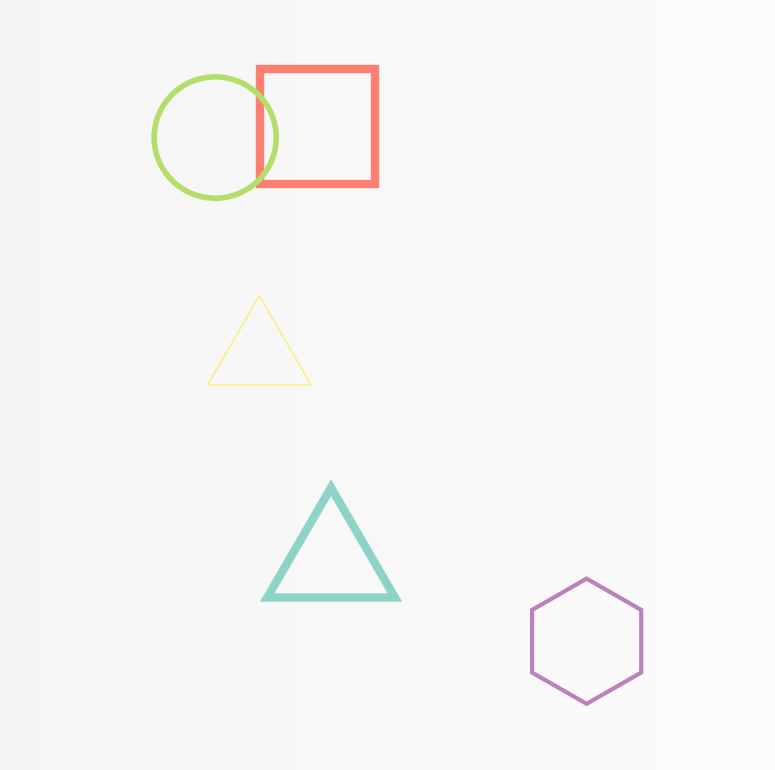[{"shape": "triangle", "thickness": 3, "radius": 0.48, "center": [0.427, 0.272]}, {"shape": "square", "thickness": 3, "radius": 0.37, "center": [0.41, 0.836]}, {"shape": "circle", "thickness": 2, "radius": 0.39, "center": [0.278, 0.821]}, {"shape": "hexagon", "thickness": 1.5, "radius": 0.41, "center": [0.757, 0.167]}, {"shape": "triangle", "thickness": 0.5, "radius": 0.39, "center": [0.335, 0.539]}]